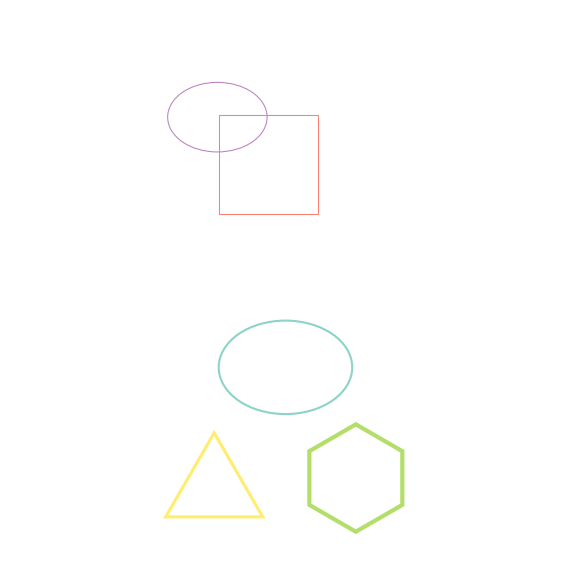[{"shape": "oval", "thickness": 1, "radius": 0.58, "center": [0.494, 0.363]}, {"shape": "square", "thickness": 0.5, "radius": 0.43, "center": [0.465, 0.714]}, {"shape": "hexagon", "thickness": 2, "radius": 0.46, "center": [0.616, 0.171]}, {"shape": "oval", "thickness": 0.5, "radius": 0.43, "center": [0.376, 0.796]}, {"shape": "triangle", "thickness": 1.5, "radius": 0.48, "center": [0.371, 0.153]}]